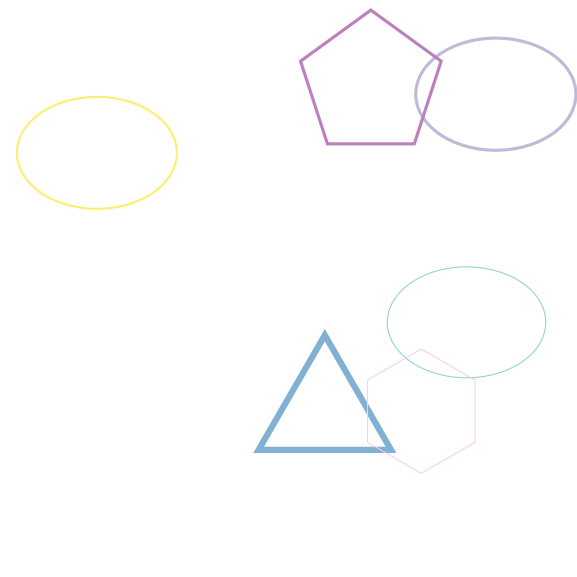[{"shape": "oval", "thickness": 0.5, "radius": 0.69, "center": [0.808, 0.441]}, {"shape": "oval", "thickness": 1.5, "radius": 0.69, "center": [0.859, 0.836]}, {"shape": "triangle", "thickness": 3, "radius": 0.66, "center": [0.562, 0.286]}, {"shape": "hexagon", "thickness": 0.5, "radius": 0.54, "center": [0.73, 0.287]}, {"shape": "pentagon", "thickness": 1.5, "radius": 0.64, "center": [0.642, 0.854]}, {"shape": "oval", "thickness": 1, "radius": 0.69, "center": [0.168, 0.734]}]